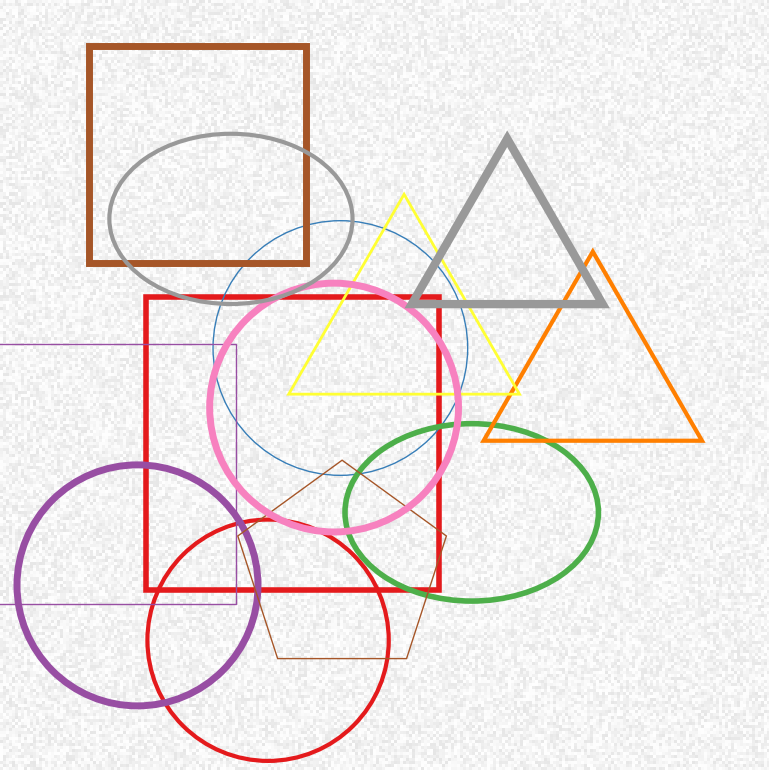[{"shape": "circle", "thickness": 1.5, "radius": 0.78, "center": [0.348, 0.169]}, {"shape": "square", "thickness": 2, "radius": 0.95, "center": [0.38, 0.424]}, {"shape": "circle", "thickness": 0.5, "radius": 0.83, "center": [0.442, 0.548]}, {"shape": "oval", "thickness": 2, "radius": 0.82, "center": [0.613, 0.335]}, {"shape": "circle", "thickness": 2.5, "radius": 0.78, "center": [0.179, 0.24]}, {"shape": "square", "thickness": 0.5, "radius": 0.84, "center": [0.138, 0.384]}, {"shape": "triangle", "thickness": 1.5, "radius": 0.82, "center": [0.77, 0.509]}, {"shape": "triangle", "thickness": 1, "radius": 0.87, "center": [0.525, 0.575]}, {"shape": "square", "thickness": 2.5, "radius": 0.7, "center": [0.257, 0.799]}, {"shape": "pentagon", "thickness": 0.5, "radius": 0.71, "center": [0.444, 0.26]}, {"shape": "circle", "thickness": 2.5, "radius": 0.81, "center": [0.434, 0.471]}, {"shape": "triangle", "thickness": 3, "radius": 0.72, "center": [0.659, 0.677]}, {"shape": "oval", "thickness": 1.5, "radius": 0.79, "center": [0.3, 0.716]}]